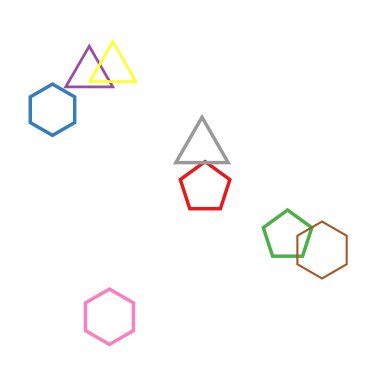[{"shape": "pentagon", "thickness": 2.5, "radius": 0.34, "center": [0.533, 0.513]}, {"shape": "hexagon", "thickness": 2.5, "radius": 0.33, "center": [0.136, 0.715]}, {"shape": "pentagon", "thickness": 2.5, "radius": 0.33, "center": [0.747, 0.388]}, {"shape": "triangle", "thickness": 2, "radius": 0.35, "center": [0.232, 0.81]}, {"shape": "triangle", "thickness": 2, "radius": 0.35, "center": [0.293, 0.823]}, {"shape": "hexagon", "thickness": 1.5, "radius": 0.37, "center": [0.836, 0.351]}, {"shape": "hexagon", "thickness": 2.5, "radius": 0.36, "center": [0.284, 0.177]}, {"shape": "triangle", "thickness": 2.5, "radius": 0.39, "center": [0.525, 0.617]}]